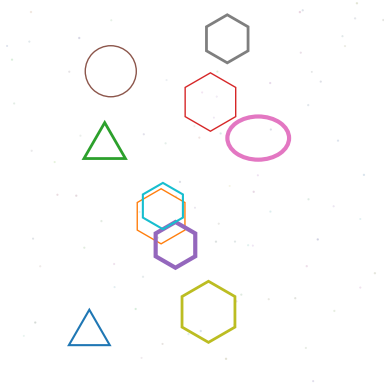[{"shape": "triangle", "thickness": 1.5, "radius": 0.31, "center": [0.232, 0.134]}, {"shape": "hexagon", "thickness": 1, "radius": 0.36, "center": [0.418, 0.438]}, {"shape": "triangle", "thickness": 2, "radius": 0.31, "center": [0.272, 0.619]}, {"shape": "hexagon", "thickness": 1, "radius": 0.38, "center": [0.547, 0.735]}, {"shape": "hexagon", "thickness": 3, "radius": 0.3, "center": [0.456, 0.364]}, {"shape": "circle", "thickness": 1, "radius": 0.33, "center": [0.288, 0.815]}, {"shape": "oval", "thickness": 3, "radius": 0.4, "center": [0.671, 0.641]}, {"shape": "hexagon", "thickness": 2, "radius": 0.31, "center": [0.59, 0.899]}, {"shape": "hexagon", "thickness": 2, "radius": 0.4, "center": [0.542, 0.19]}, {"shape": "hexagon", "thickness": 1.5, "radius": 0.3, "center": [0.423, 0.465]}]